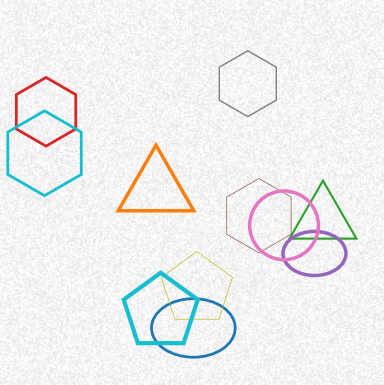[{"shape": "oval", "thickness": 2, "radius": 0.54, "center": [0.502, 0.148]}, {"shape": "triangle", "thickness": 2.5, "radius": 0.57, "center": [0.405, 0.509]}, {"shape": "triangle", "thickness": 1.5, "radius": 0.5, "center": [0.839, 0.43]}, {"shape": "hexagon", "thickness": 2, "radius": 0.45, "center": [0.12, 0.71]}, {"shape": "oval", "thickness": 2.5, "radius": 0.41, "center": [0.817, 0.342]}, {"shape": "hexagon", "thickness": 0.5, "radius": 0.48, "center": [0.672, 0.44]}, {"shape": "circle", "thickness": 2.5, "radius": 0.45, "center": [0.738, 0.415]}, {"shape": "hexagon", "thickness": 1, "radius": 0.43, "center": [0.644, 0.783]}, {"shape": "pentagon", "thickness": 0.5, "radius": 0.49, "center": [0.511, 0.25]}, {"shape": "hexagon", "thickness": 2, "radius": 0.55, "center": [0.116, 0.602]}, {"shape": "pentagon", "thickness": 3, "radius": 0.51, "center": [0.417, 0.19]}]